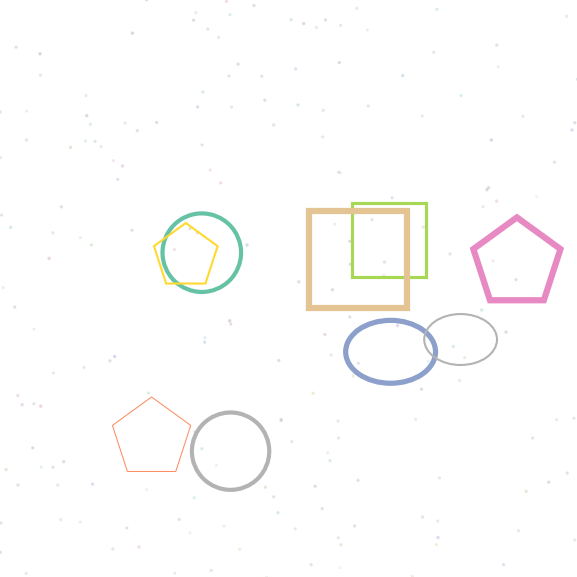[{"shape": "circle", "thickness": 2, "radius": 0.34, "center": [0.349, 0.562]}, {"shape": "pentagon", "thickness": 0.5, "radius": 0.36, "center": [0.262, 0.24]}, {"shape": "oval", "thickness": 2.5, "radius": 0.39, "center": [0.676, 0.39]}, {"shape": "pentagon", "thickness": 3, "radius": 0.4, "center": [0.895, 0.543]}, {"shape": "square", "thickness": 1.5, "radius": 0.32, "center": [0.673, 0.584]}, {"shape": "pentagon", "thickness": 1, "radius": 0.29, "center": [0.322, 0.555]}, {"shape": "square", "thickness": 3, "radius": 0.42, "center": [0.62, 0.55]}, {"shape": "circle", "thickness": 2, "radius": 0.33, "center": [0.399, 0.218]}, {"shape": "oval", "thickness": 1, "radius": 0.32, "center": [0.798, 0.411]}]